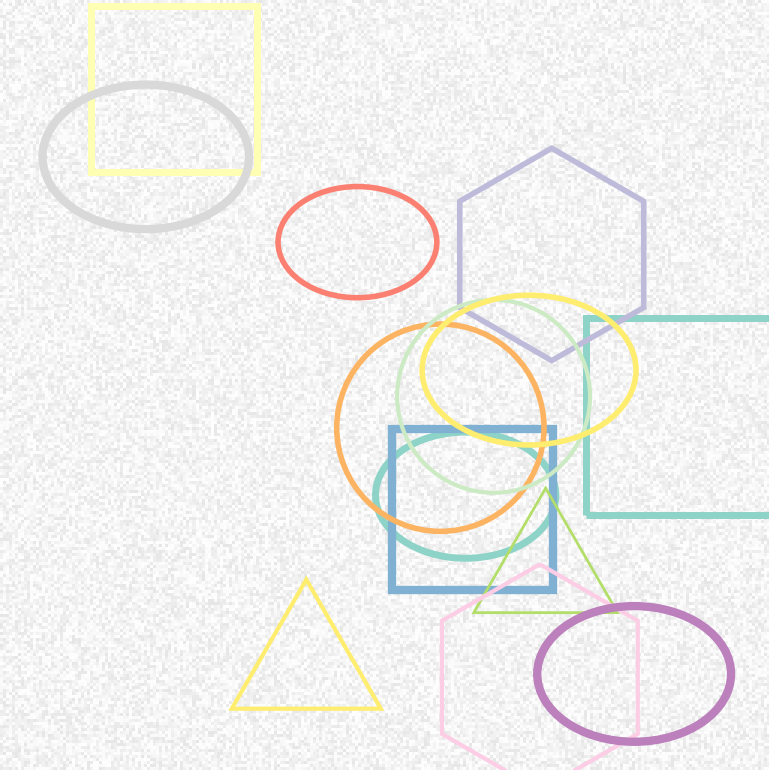[{"shape": "square", "thickness": 2.5, "radius": 0.64, "center": [0.888, 0.459]}, {"shape": "oval", "thickness": 2.5, "radius": 0.59, "center": [0.605, 0.357]}, {"shape": "square", "thickness": 2.5, "radius": 0.54, "center": [0.226, 0.884]}, {"shape": "hexagon", "thickness": 2, "radius": 0.69, "center": [0.717, 0.67]}, {"shape": "oval", "thickness": 2, "radius": 0.52, "center": [0.464, 0.686]}, {"shape": "square", "thickness": 3, "radius": 0.52, "center": [0.614, 0.339]}, {"shape": "circle", "thickness": 2, "radius": 0.67, "center": [0.572, 0.445]}, {"shape": "triangle", "thickness": 1, "radius": 0.54, "center": [0.709, 0.258]}, {"shape": "hexagon", "thickness": 1.5, "radius": 0.73, "center": [0.701, 0.12]}, {"shape": "oval", "thickness": 3, "radius": 0.67, "center": [0.189, 0.796]}, {"shape": "oval", "thickness": 3, "radius": 0.63, "center": [0.824, 0.125]}, {"shape": "circle", "thickness": 1.5, "radius": 0.63, "center": [0.641, 0.485]}, {"shape": "oval", "thickness": 2, "radius": 0.69, "center": [0.687, 0.519]}, {"shape": "triangle", "thickness": 1.5, "radius": 0.56, "center": [0.398, 0.136]}]